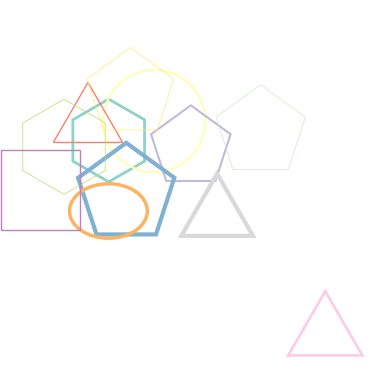[{"shape": "hexagon", "thickness": 2, "radius": 0.54, "center": [0.282, 0.635]}, {"shape": "circle", "thickness": 1.5, "radius": 0.66, "center": [0.401, 0.685]}, {"shape": "pentagon", "thickness": 1.5, "radius": 0.54, "center": [0.496, 0.618]}, {"shape": "triangle", "thickness": 1, "radius": 0.52, "center": [0.228, 0.682]}, {"shape": "pentagon", "thickness": 3, "radius": 0.66, "center": [0.328, 0.497]}, {"shape": "oval", "thickness": 2.5, "radius": 0.51, "center": [0.282, 0.452]}, {"shape": "hexagon", "thickness": 0.5, "radius": 0.62, "center": [0.166, 0.619]}, {"shape": "triangle", "thickness": 2, "radius": 0.56, "center": [0.845, 0.132]}, {"shape": "triangle", "thickness": 3, "radius": 0.54, "center": [0.564, 0.441]}, {"shape": "square", "thickness": 1, "radius": 0.52, "center": [0.105, 0.507]}, {"shape": "pentagon", "thickness": 0.5, "radius": 0.61, "center": [0.677, 0.658]}, {"shape": "pentagon", "thickness": 0.5, "radius": 0.59, "center": [0.339, 0.758]}]